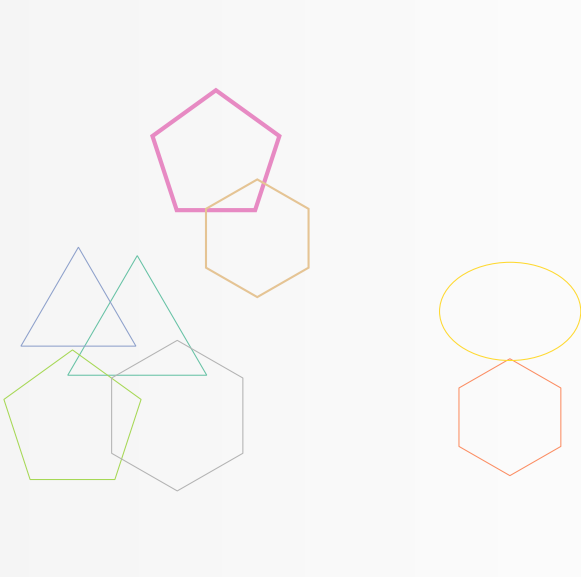[{"shape": "triangle", "thickness": 0.5, "radius": 0.69, "center": [0.236, 0.418]}, {"shape": "hexagon", "thickness": 0.5, "radius": 0.51, "center": [0.877, 0.277]}, {"shape": "triangle", "thickness": 0.5, "radius": 0.57, "center": [0.135, 0.457]}, {"shape": "pentagon", "thickness": 2, "radius": 0.57, "center": [0.371, 0.728]}, {"shape": "pentagon", "thickness": 0.5, "radius": 0.62, "center": [0.125, 0.269]}, {"shape": "oval", "thickness": 0.5, "radius": 0.61, "center": [0.878, 0.46]}, {"shape": "hexagon", "thickness": 1, "radius": 0.51, "center": [0.443, 0.587]}, {"shape": "hexagon", "thickness": 0.5, "radius": 0.65, "center": [0.305, 0.279]}]